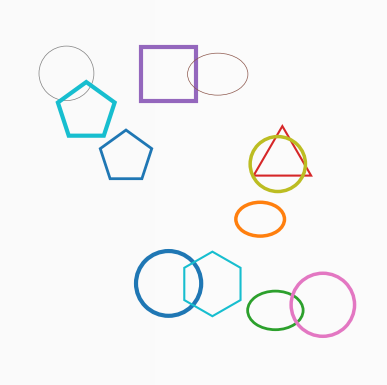[{"shape": "circle", "thickness": 3, "radius": 0.42, "center": [0.435, 0.264]}, {"shape": "pentagon", "thickness": 2, "radius": 0.35, "center": [0.325, 0.592]}, {"shape": "oval", "thickness": 2.5, "radius": 0.31, "center": [0.671, 0.431]}, {"shape": "oval", "thickness": 2, "radius": 0.36, "center": [0.711, 0.194]}, {"shape": "triangle", "thickness": 1.5, "radius": 0.43, "center": [0.729, 0.587]}, {"shape": "square", "thickness": 3, "radius": 0.35, "center": [0.435, 0.808]}, {"shape": "oval", "thickness": 0.5, "radius": 0.39, "center": [0.562, 0.807]}, {"shape": "circle", "thickness": 2.5, "radius": 0.41, "center": [0.833, 0.208]}, {"shape": "circle", "thickness": 0.5, "radius": 0.35, "center": [0.171, 0.809]}, {"shape": "circle", "thickness": 2.5, "radius": 0.36, "center": [0.717, 0.574]}, {"shape": "hexagon", "thickness": 1.5, "radius": 0.42, "center": [0.548, 0.263]}, {"shape": "pentagon", "thickness": 3, "radius": 0.39, "center": [0.223, 0.71]}]